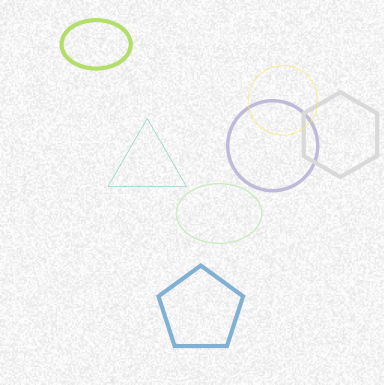[{"shape": "triangle", "thickness": 0.5, "radius": 0.59, "center": [0.382, 0.574]}, {"shape": "circle", "thickness": 2.5, "radius": 0.58, "center": [0.708, 0.622]}, {"shape": "pentagon", "thickness": 3, "radius": 0.58, "center": [0.522, 0.195]}, {"shape": "oval", "thickness": 3, "radius": 0.45, "center": [0.25, 0.885]}, {"shape": "hexagon", "thickness": 3, "radius": 0.55, "center": [0.884, 0.65]}, {"shape": "oval", "thickness": 1, "radius": 0.55, "center": [0.569, 0.445]}, {"shape": "circle", "thickness": 0.5, "radius": 0.45, "center": [0.735, 0.739]}]